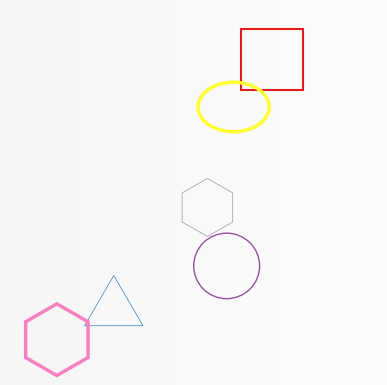[{"shape": "square", "thickness": 1.5, "radius": 0.4, "center": [0.701, 0.846]}, {"shape": "triangle", "thickness": 0.5, "radius": 0.43, "center": [0.294, 0.197]}, {"shape": "circle", "thickness": 1, "radius": 0.43, "center": [0.585, 0.309]}, {"shape": "oval", "thickness": 2.5, "radius": 0.46, "center": [0.603, 0.722]}, {"shape": "hexagon", "thickness": 2.5, "radius": 0.47, "center": [0.147, 0.118]}, {"shape": "hexagon", "thickness": 0.5, "radius": 0.38, "center": [0.535, 0.461]}]